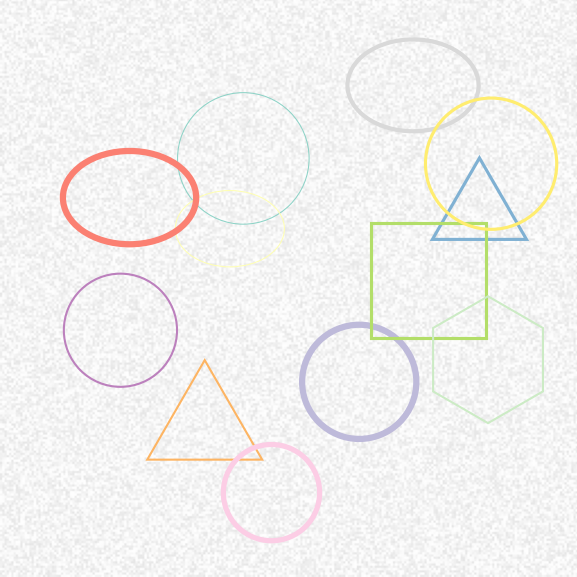[{"shape": "circle", "thickness": 0.5, "radius": 0.57, "center": [0.421, 0.725]}, {"shape": "oval", "thickness": 0.5, "radius": 0.47, "center": [0.398, 0.603]}, {"shape": "circle", "thickness": 3, "radius": 0.49, "center": [0.622, 0.338]}, {"shape": "oval", "thickness": 3, "radius": 0.58, "center": [0.224, 0.657]}, {"shape": "triangle", "thickness": 1.5, "radius": 0.47, "center": [0.83, 0.632]}, {"shape": "triangle", "thickness": 1, "radius": 0.57, "center": [0.354, 0.261]}, {"shape": "square", "thickness": 1.5, "radius": 0.5, "center": [0.742, 0.514]}, {"shape": "circle", "thickness": 2.5, "radius": 0.42, "center": [0.47, 0.146]}, {"shape": "oval", "thickness": 2, "radius": 0.57, "center": [0.715, 0.851]}, {"shape": "circle", "thickness": 1, "radius": 0.49, "center": [0.209, 0.427]}, {"shape": "hexagon", "thickness": 1, "radius": 0.55, "center": [0.845, 0.376]}, {"shape": "circle", "thickness": 1.5, "radius": 0.57, "center": [0.85, 0.716]}]